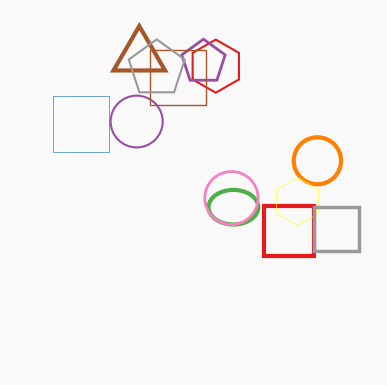[{"shape": "hexagon", "thickness": 1.5, "radius": 0.34, "center": [0.557, 0.828]}, {"shape": "square", "thickness": 3, "radius": 0.32, "center": [0.746, 0.401]}, {"shape": "square", "thickness": 0.5, "radius": 0.36, "center": [0.21, 0.677]}, {"shape": "oval", "thickness": 3, "radius": 0.32, "center": [0.602, 0.462]}, {"shape": "circle", "thickness": 1.5, "radius": 0.34, "center": [0.353, 0.684]}, {"shape": "pentagon", "thickness": 2, "radius": 0.29, "center": [0.525, 0.839]}, {"shape": "circle", "thickness": 3, "radius": 0.31, "center": [0.819, 0.582]}, {"shape": "hexagon", "thickness": 0.5, "radius": 0.31, "center": [0.768, 0.477]}, {"shape": "square", "thickness": 1, "radius": 0.36, "center": [0.459, 0.798]}, {"shape": "triangle", "thickness": 3, "radius": 0.38, "center": [0.359, 0.855]}, {"shape": "circle", "thickness": 2, "radius": 0.34, "center": [0.597, 0.486]}, {"shape": "pentagon", "thickness": 1.5, "radius": 0.38, "center": [0.404, 0.822]}, {"shape": "square", "thickness": 2.5, "radius": 0.29, "center": [0.868, 0.405]}]